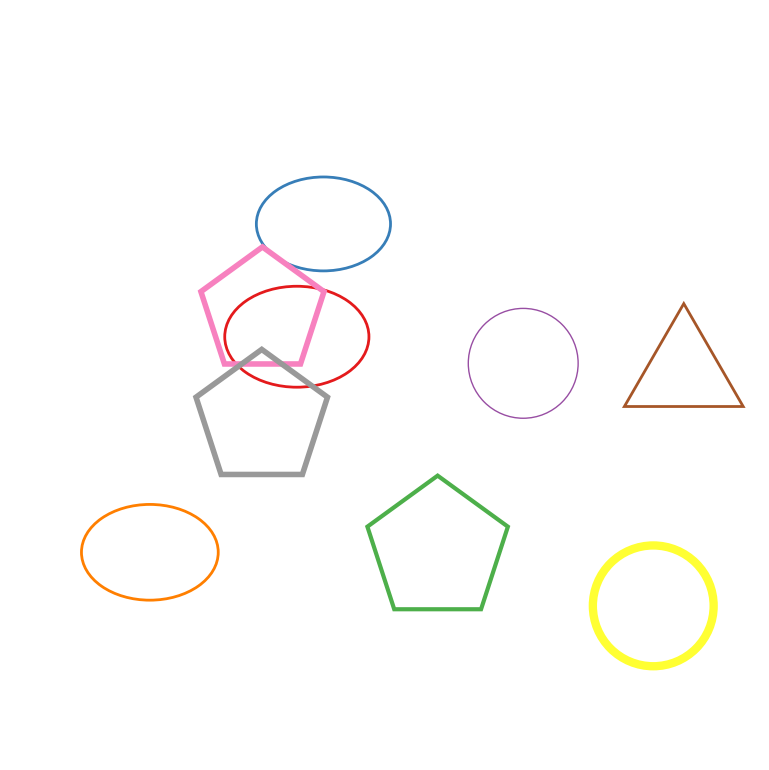[{"shape": "oval", "thickness": 1, "radius": 0.47, "center": [0.386, 0.563]}, {"shape": "oval", "thickness": 1, "radius": 0.44, "center": [0.42, 0.709]}, {"shape": "pentagon", "thickness": 1.5, "radius": 0.48, "center": [0.568, 0.286]}, {"shape": "circle", "thickness": 0.5, "radius": 0.36, "center": [0.679, 0.528]}, {"shape": "oval", "thickness": 1, "radius": 0.44, "center": [0.195, 0.283]}, {"shape": "circle", "thickness": 3, "radius": 0.39, "center": [0.848, 0.213]}, {"shape": "triangle", "thickness": 1, "radius": 0.45, "center": [0.888, 0.517]}, {"shape": "pentagon", "thickness": 2, "radius": 0.42, "center": [0.341, 0.595]}, {"shape": "pentagon", "thickness": 2, "radius": 0.45, "center": [0.34, 0.456]}]